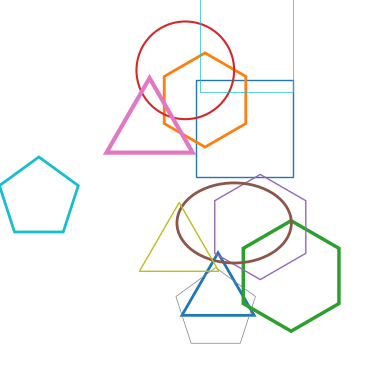[{"shape": "square", "thickness": 1, "radius": 0.63, "center": [0.635, 0.666]}, {"shape": "triangle", "thickness": 2, "radius": 0.54, "center": [0.566, 0.235]}, {"shape": "hexagon", "thickness": 2, "radius": 0.61, "center": [0.533, 0.74]}, {"shape": "hexagon", "thickness": 2.5, "radius": 0.72, "center": [0.756, 0.283]}, {"shape": "circle", "thickness": 1.5, "radius": 0.63, "center": [0.481, 0.817]}, {"shape": "hexagon", "thickness": 1, "radius": 0.68, "center": [0.676, 0.41]}, {"shape": "oval", "thickness": 2, "radius": 0.74, "center": [0.608, 0.421]}, {"shape": "triangle", "thickness": 3, "radius": 0.65, "center": [0.388, 0.668]}, {"shape": "pentagon", "thickness": 0.5, "radius": 0.54, "center": [0.56, 0.196]}, {"shape": "triangle", "thickness": 1, "radius": 0.6, "center": [0.465, 0.355]}, {"shape": "square", "thickness": 0.5, "radius": 0.61, "center": [0.64, 0.882]}, {"shape": "pentagon", "thickness": 2, "radius": 0.54, "center": [0.101, 0.485]}]